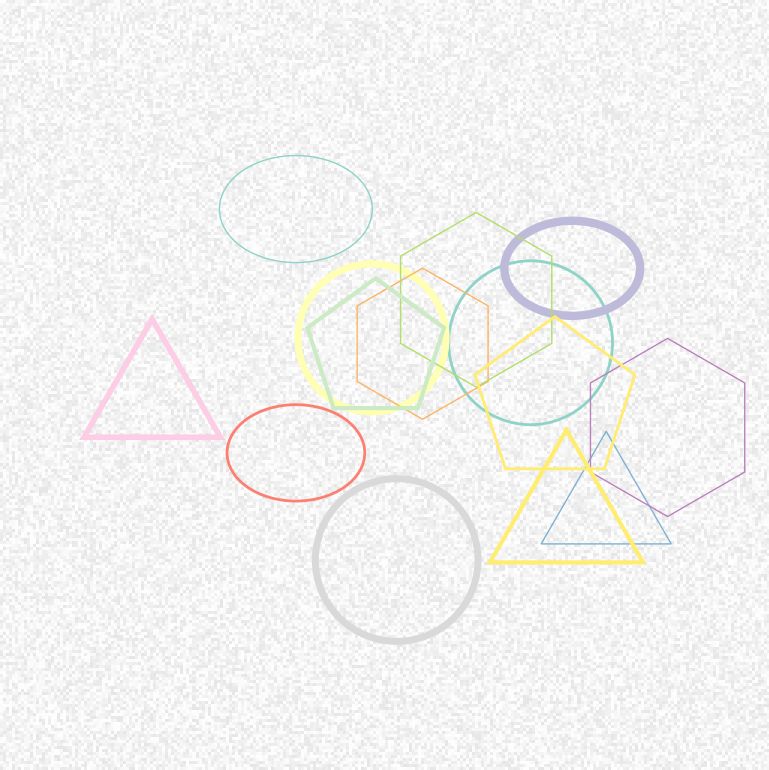[{"shape": "circle", "thickness": 1, "radius": 0.53, "center": [0.689, 0.555]}, {"shape": "oval", "thickness": 0.5, "radius": 0.5, "center": [0.384, 0.728]}, {"shape": "circle", "thickness": 2.5, "radius": 0.48, "center": [0.483, 0.561]}, {"shape": "oval", "thickness": 3, "radius": 0.44, "center": [0.743, 0.652]}, {"shape": "oval", "thickness": 1, "radius": 0.45, "center": [0.384, 0.412]}, {"shape": "triangle", "thickness": 0.5, "radius": 0.49, "center": [0.787, 0.342]}, {"shape": "hexagon", "thickness": 0.5, "radius": 0.49, "center": [0.549, 0.554]}, {"shape": "hexagon", "thickness": 0.5, "radius": 0.57, "center": [0.618, 0.611]}, {"shape": "triangle", "thickness": 2, "radius": 0.51, "center": [0.198, 0.483]}, {"shape": "circle", "thickness": 2.5, "radius": 0.53, "center": [0.515, 0.273]}, {"shape": "hexagon", "thickness": 0.5, "radius": 0.58, "center": [0.867, 0.445]}, {"shape": "pentagon", "thickness": 1.5, "radius": 0.47, "center": [0.488, 0.545]}, {"shape": "pentagon", "thickness": 1, "radius": 0.55, "center": [0.721, 0.48]}, {"shape": "triangle", "thickness": 1.5, "radius": 0.57, "center": [0.736, 0.327]}]